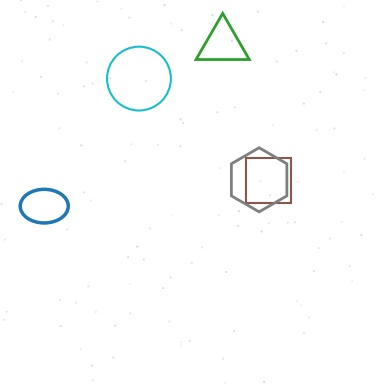[{"shape": "oval", "thickness": 2.5, "radius": 0.31, "center": [0.115, 0.465]}, {"shape": "triangle", "thickness": 2, "radius": 0.4, "center": [0.578, 0.885]}, {"shape": "square", "thickness": 1.5, "radius": 0.29, "center": [0.697, 0.531]}, {"shape": "hexagon", "thickness": 2, "radius": 0.42, "center": [0.673, 0.533]}, {"shape": "circle", "thickness": 1.5, "radius": 0.41, "center": [0.361, 0.796]}]